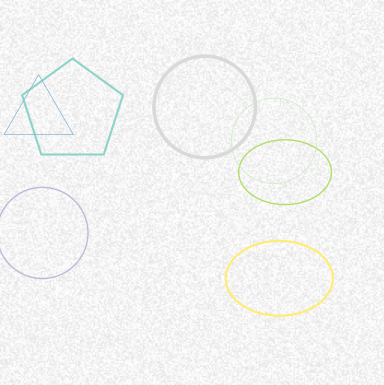[{"shape": "pentagon", "thickness": 1.5, "radius": 0.69, "center": [0.188, 0.71]}, {"shape": "circle", "thickness": 1, "radius": 0.59, "center": [0.11, 0.395]}, {"shape": "triangle", "thickness": 0.5, "radius": 0.52, "center": [0.1, 0.702]}, {"shape": "oval", "thickness": 1, "radius": 0.6, "center": [0.74, 0.553]}, {"shape": "circle", "thickness": 2.5, "radius": 0.66, "center": [0.532, 0.722]}, {"shape": "circle", "thickness": 0.5, "radius": 0.56, "center": [0.712, 0.634]}, {"shape": "oval", "thickness": 1.5, "radius": 0.69, "center": [0.725, 0.277]}]